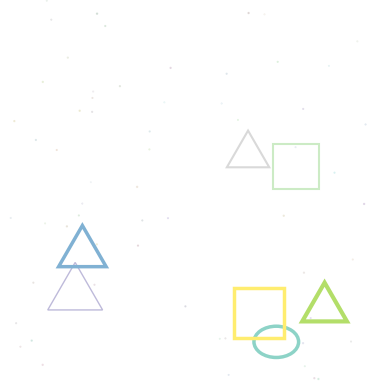[{"shape": "oval", "thickness": 2.5, "radius": 0.29, "center": [0.718, 0.112]}, {"shape": "triangle", "thickness": 1, "radius": 0.41, "center": [0.195, 0.236]}, {"shape": "triangle", "thickness": 2.5, "radius": 0.36, "center": [0.214, 0.343]}, {"shape": "triangle", "thickness": 3, "radius": 0.34, "center": [0.843, 0.199]}, {"shape": "triangle", "thickness": 1.5, "radius": 0.32, "center": [0.644, 0.597]}, {"shape": "square", "thickness": 1.5, "radius": 0.3, "center": [0.769, 0.567]}, {"shape": "square", "thickness": 2.5, "radius": 0.32, "center": [0.674, 0.187]}]